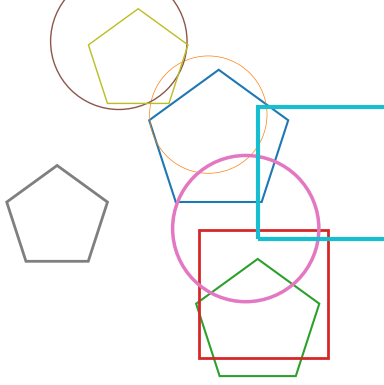[{"shape": "pentagon", "thickness": 1.5, "radius": 0.95, "center": [0.568, 0.629]}, {"shape": "circle", "thickness": 0.5, "radius": 0.76, "center": [0.541, 0.702]}, {"shape": "pentagon", "thickness": 1.5, "radius": 0.84, "center": [0.669, 0.159]}, {"shape": "square", "thickness": 2, "radius": 0.84, "center": [0.684, 0.237]}, {"shape": "circle", "thickness": 1, "radius": 0.89, "center": [0.309, 0.893]}, {"shape": "circle", "thickness": 2.5, "radius": 0.95, "center": [0.638, 0.406]}, {"shape": "pentagon", "thickness": 2, "radius": 0.69, "center": [0.148, 0.433]}, {"shape": "pentagon", "thickness": 1, "radius": 0.68, "center": [0.359, 0.841]}, {"shape": "square", "thickness": 3, "radius": 0.85, "center": [0.84, 0.551]}]